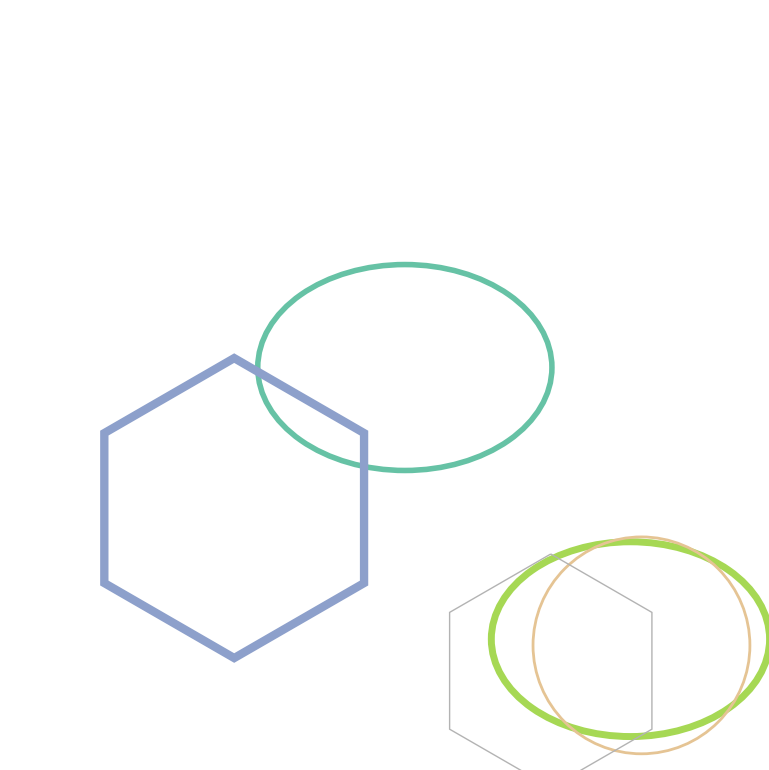[{"shape": "oval", "thickness": 2, "radius": 0.96, "center": [0.526, 0.523]}, {"shape": "hexagon", "thickness": 3, "radius": 0.97, "center": [0.304, 0.34]}, {"shape": "oval", "thickness": 2.5, "radius": 0.9, "center": [0.819, 0.17]}, {"shape": "circle", "thickness": 1, "radius": 0.7, "center": [0.833, 0.162]}, {"shape": "hexagon", "thickness": 0.5, "radius": 0.76, "center": [0.715, 0.129]}]